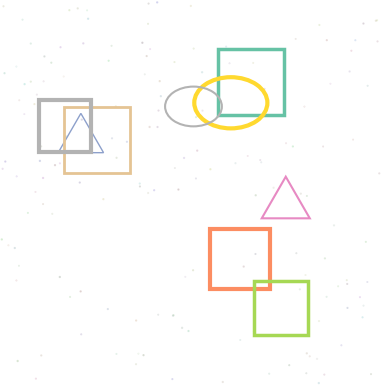[{"shape": "square", "thickness": 2.5, "radius": 0.43, "center": [0.653, 0.787]}, {"shape": "square", "thickness": 3, "radius": 0.39, "center": [0.624, 0.328]}, {"shape": "triangle", "thickness": 1, "radius": 0.34, "center": [0.21, 0.637]}, {"shape": "triangle", "thickness": 1.5, "radius": 0.36, "center": [0.742, 0.469]}, {"shape": "square", "thickness": 2.5, "radius": 0.35, "center": [0.73, 0.2]}, {"shape": "oval", "thickness": 3, "radius": 0.47, "center": [0.6, 0.733]}, {"shape": "square", "thickness": 2, "radius": 0.43, "center": [0.252, 0.637]}, {"shape": "oval", "thickness": 1.5, "radius": 0.37, "center": [0.503, 0.723]}, {"shape": "square", "thickness": 3, "radius": 0.34, "center": [0.168, 0.673]}]